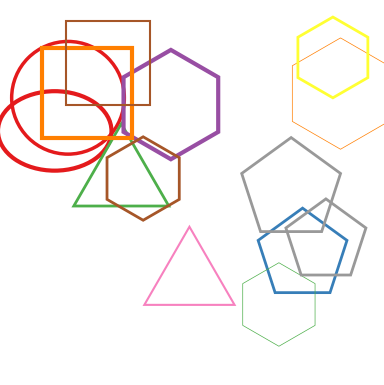[{"shape": "oval", "thickness": 3, "radius": 0.74, "center": [0.142, 0.66]}, {"shape": "circle", "thickness": 2.5, "radius": 0.73, "center": [0.177, 0.746]}, {"shape": "pentagon", "thickness": 2, "radius": 0.61, "center": [0.786, 0.338]}, {"shape": "hexagon", "thickness": 0.5, "radius": 0.54, "center": [0.724, 0.209]}, {"shape": "triangle", "thickness": 2, "radius": 0.71, "center": [0.315, 0.536]}, {"shape": "hexagon", "thickness": 3, "radius": 0.71, "center": [0.444, 0.728]}, {"shape": "hexagon", "thickness": 0.5, "radius": 0.72, "center": [0.884, 0.757]}, {"shape": "square", "thickness": 3, "radius": 0.58, "center": [0.226, 0.758]}, {"shape": "hexagon", "thickness": 2, "radius": 0.52, "center": [0.865, 0.851]}, {"shape": "square", "thickness": 1.5, "radius": 0.55, "center": [0.28, 0.836]}, {"shape": "hexagon", "thickness": 2, "radius": 0.54, "center": [0.372, 0.536]}, {"shape": "triangle", "thickness": 1.5, "radius": 0.68, "center": [0.492, 0.276]}, {"shape": "pentagon", "thickness": 2, "radius": 0.67, "center": [0.756, 0.508]}, {"shape": "pentagon", "thickness": 2, "radius": 0.55, "center": [0.847, 0.374]}]